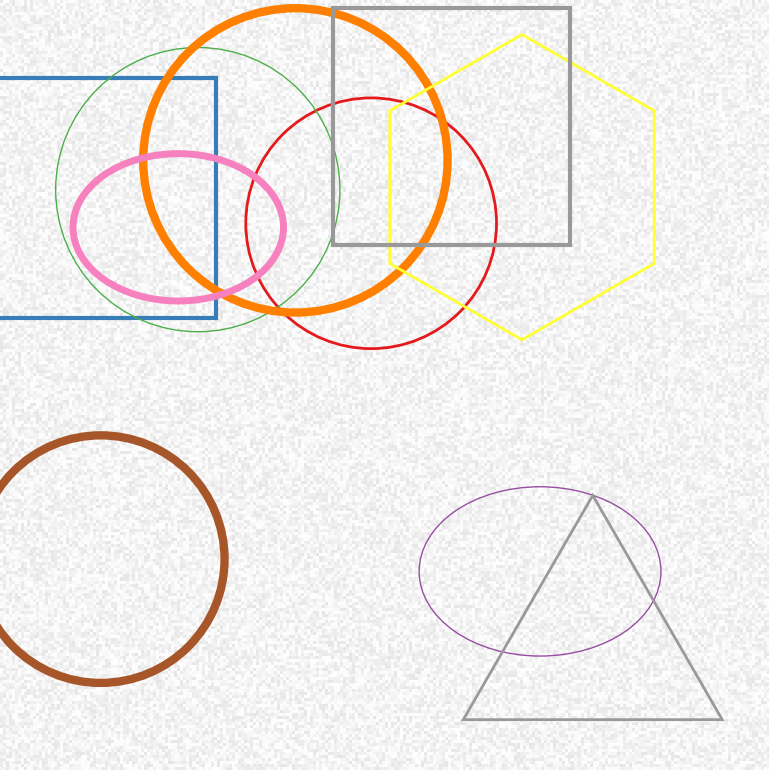[{"shape": "circle", "thickness": 1, "radius": 0.81, "center": [0.482, 0.71]}, {"shape": "square", "thickness": 1.5, "radius": 0.78, "center": [0.125, 0.743]}, {"shape": "circle", "thickness": 0.5, "radius": 0.92, "center": [0.257, 0.754]}, {"shape": "oval", "thickness": 0.5, "radius": 0.79, "center": [0.701, 0.258]}, {"shape": "circle", "thickness": 3, "radius": 0.99, "center": [0.384, 0.792]}, {"shape": "hexagon", "thickness": 1, "radius": 0.99, "center": [0.678, 0.757]}, {"shape": "circle", "thickness": 3, "radius": 0.8, "center": [0.131, 0.274]}, {"shape": "oval", "thickness": 2.5, "radius": 0.68, "center": [0.231, 0.705]}, {"shape": "triangle", "thickness": 1, "radius": 0.97, "center": [0.77, 0.162]}, {"shape": "square", "thickness": 1.5, "radius": 0.77, "center": [0.586, 0.836]}]